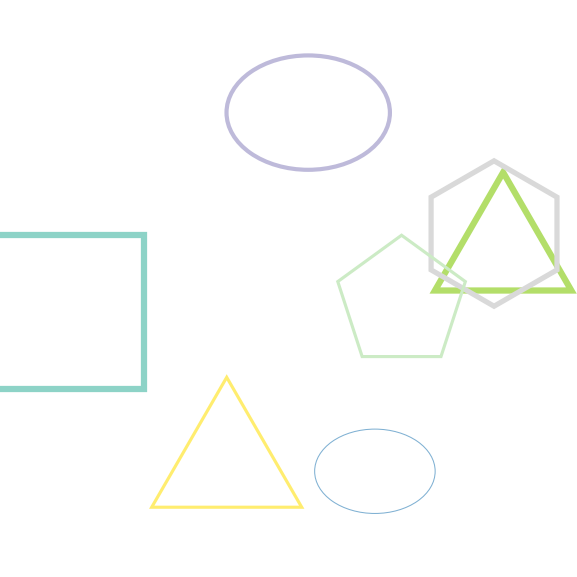[{"shape": "square", "thickness": 3, "radius": 0.67, "center": [0.115, 0.459]}, {"shape": "oval", "thickness": 2, "radius": 0.71, "center": [0.534, 0.804]}, {"shape": "oval", "thickness": 0.5, "radius": 0.52, "center": [0.649, 0.183]}, {"shape": "triangle", "thickness": 3, "radius": 0.68, "center": [0.871, 0.564]}, {"shape": "hexagon", "thickness": 2.5, "radius": 0.63, "center": [0.855, 0.595]}, {"shape": "pentagon", "thickness": 1.5, "radius": 0.58, "center": [0.695, 0.476]}, {"shape": "triangle", "thickness": 1.5, "radius": 0.75, "center": [0.393, 0.196]}]